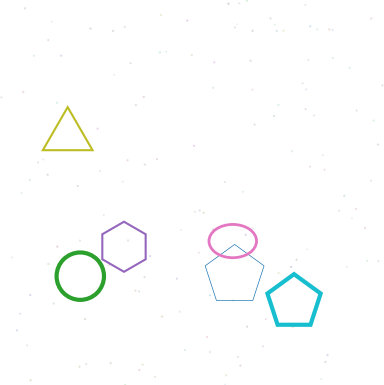[{"shape": "pentagon", "thickness": 0.5, "radius": 0.4, "center": [0.609, 0.285]}, {"shape": "circle", "thickness": 3, "radius": 0.31, "center": [0.209, 0.283]}, {"shape": "hexagon", "thickness": 1.5, "radius": 0.32, "center": [0.322, 0.359]}, {"shape": "oval", "thickness": 2, "radius": 0.31, "center": [0.605, 0.374]}, {"shape": "triangle", "thickness": 1.5, "radius": 0.37, "center": [0.176, 0.647]}, {"shape": "pentagon", "thickness": 3, "radius": 0.36, "center": [0.764, 0.215]}]